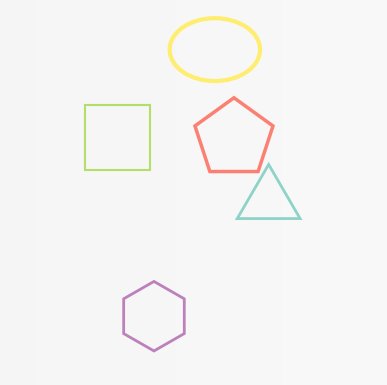[{"shape": "triangle", "thickness": 2, "radius": 0.47, "center": [0.693, 0.479]}, {"shape": "pentagon", "thickness": 2.5, "radius": 0.53, "center": [0.604, 0.64]}, {"shape": "square", "thickness": 1.5, "radius": 0.42, "center": [0.304, 0.643]}, {"shape": "hexagon", "thickness": 2, "radius": 0.45, "center": [0.397, 0.179]}, {"shape": "oval", "thickness": 3, "radius": 0.58, "center": [0.554, 0.871]}]